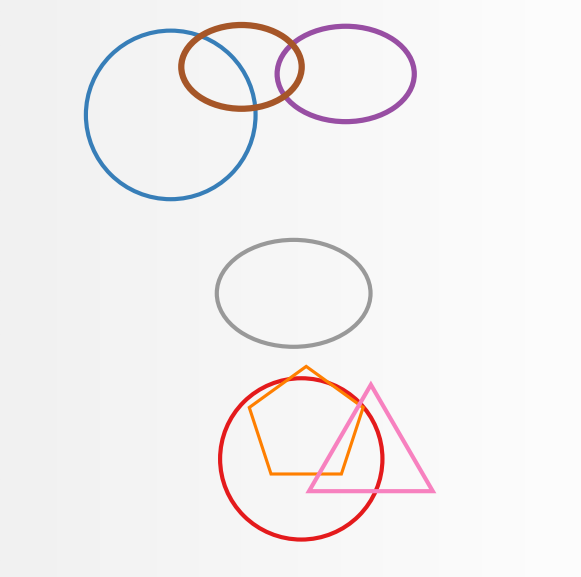[{"shape": "circle", "thickness": 2, "radius": 0.7, "center": [0.518, 0.204]}, {"shape": "circle", "thickness": 2, "radius": 0.73, "center": [0.294, 0.8]}, {"shape": "oval", "thickness": 2.5, "radius": 0.59, "center": [0.595, 0.871]}, {"shape": "pentagon", "thickness": 1.5, "radius": 0.51, "center": [0.527, 0.262]}, {"shape": "oval", "thickness": 3, "radius": 0.52, "center": [0.415, 0.883]}, {"shape": "triangle", "thickness": 2, "radius": 0.61, "center": [0.638, 0.21]}, {"shape": "oval", "thickness": 2, "radius": 0.66, "center": [0.505, 0.491]}]